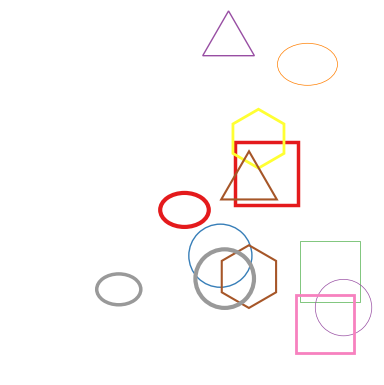[{"shape": "square", "thickness": 2.5, "radius": 0.41, "center": [0.693, 0.549]}, {"shape": "oval", "thickness": 3, "radius": 0.32, "center": [0.479, 0.455]}, {"shape": "circle", "thickness": 1, "radius": 0.41, "center": [0.572, 0.336]}, {"shape": "square", "thickness": 0.5, "radius": 0.4, "center": [0.857, 0.295]}, {"shape": "triangle", "thickness": 1, "radius": 0.39, "center": [0.594, 0.894]}, {"shape": "circle", "thickness": 0.5, "radius": 0.37, "center": [0.892, 0.201]}, {"shape": "oval", "thickness": 0.5, "radius": 0.39, "center": [0.799, 0.833]}, {"shape": "hexagon", "thickness": 2, "radius": 0.38, "center": [0.671, 0.64]}, {"shape": "hexagon", "thickness": 1.5, "radius": 0.41, "center": [0.647, 0.282]}, {"shape": "triangle", "thickness": 1.5, "radius": 0.42, "center": [0.647, 0.524]}, {"shape": "square", "thickness": 2, "radius": 0.38, "center": [0.845, 0.159]}, {"shape": "oval", "thickness": 2.5, "radius": 0.29, "center": [0.308, 0.248]}, {"shape": "circle", "thickness": 3, "radius": 0.38, "center": [0.584, 0.276]}]